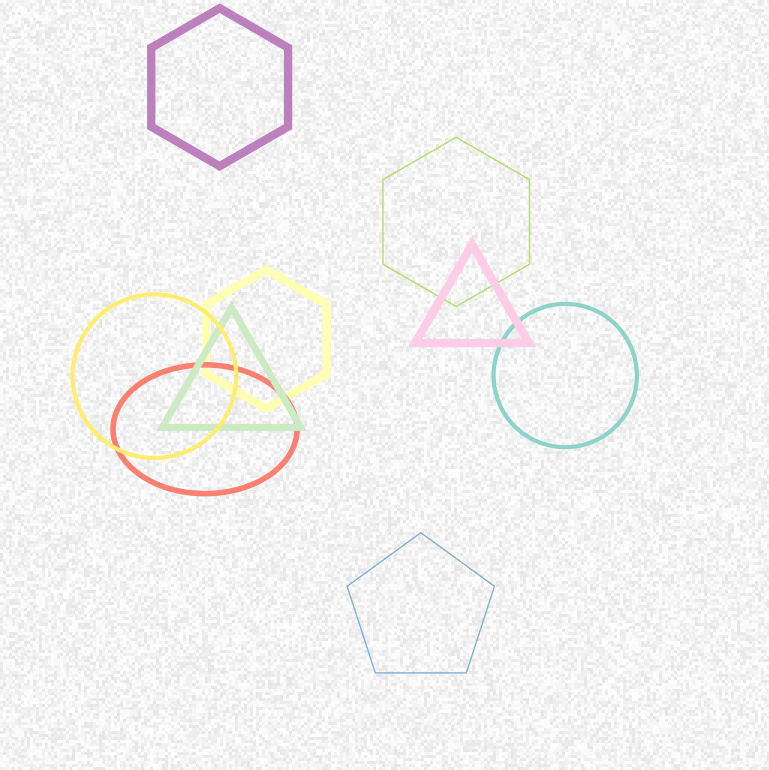[{"shape": "circle", "thickness": 1.5, "radius": 0.47, "center": [0.734, 0.512]}, {"shape": "hexagon", "thickness": 3, "radius": 0.45, "center": [0.346, 0.56]}, {"shape": "oval", "thickness": 2, "radius": 0.6, "center": [0.266, 0.443]}, {"shape": "pentagon", "thickness": 0.5, "radius": 0.5, "center": [0.547, 0.208]}, {"shape": "hexagon", "thickness": 0.5, "radius": 0.55, "center": [0.593, 0.712]}, {"shape": "triangle", "thickness": 3, "radius": 0.43, "center": [0.613, 0.597]}, {"shape": "hexagon", "thickness": 3, "radius": 0.51, "center": [0.285, 0.887]}, {"shape": "triangle", "thickness": 2.5, "radius": 0.52, "center": [0.301, 0.497]}, {"shape": "circle", "thickness": 1.5, "radius": 0.53, "center": [0.201, 0.511]}]